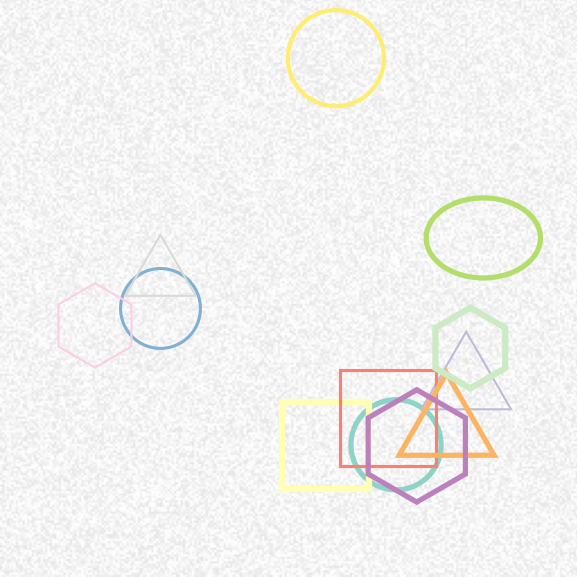[{"shape": "circle", "thickness": 2.5, "radius": 0.39, "center": [0.686, 0.229]}, {"shape": "square", "thickness": 3, "radius": 0.38, "center": [0.564, 0.227]}, {"shape": "triangle", "thickness": 1, "radius": 0.45, "center": [0.807, 0.335]}, {"shape": "square", "thickness": 1.5, "radius": 0.41, "center": [0.672, 0.276]}, {"shape": "circle", "thickness": 1.5, "radius": 0.35, "center": [0.278, 0.465]}, {"shape": "triangle", "thickness": 2.5, "radius": 0.47, "center": [0.773, 0.258]}, {"shape": "oval", "thickness": 2.5, "radius": 0.49, "center": [0.837, 0.587]}, {"shape": "hexagon", "thickness": 1, "radius": 0.36, "center": [0.164, 0.436]}, {"shape": "triangle", "thickness": 1, "radius": 0.35, "center": [0.278, 0.522]}, {"shape": "hexagon", "thickness": 2.5, "radius": 0.49, "center": [0.722, 0.227]}, {"shape": "hexagon", "thickness": 3, "radius": 0.35, "center": [0.814, 0.397]}, {"shape": "circle", "thickness": 2, "radius": 0.42, "center": [0.582, 0.898]}]